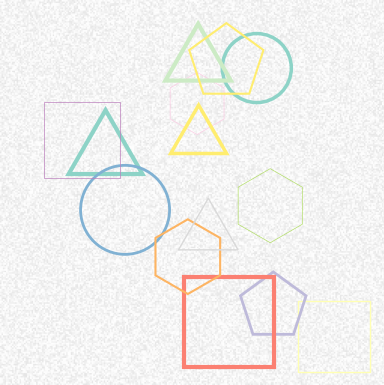[{"shape": "triangle", "thickness": 3, "radius": 0.55, "center": [0.274, 0.603]}, {"shape": "circle", "thickness": 2.5, "radius": 0.45, "center": [0.667, 0.823]}, {"shape": "square", "thickness": 1, "radius": 0.47, "center": [0.867, 0.126]}, {"shape": "pentagon", "thickness": 2, "radius": 0.45, "center": [0.71, 0.204]}, {"shape": "square", "thickness": 3, "radius": 0.58, "center": [0.595, 0.164]}, {"shape": "circle", "thickness": 2, "radius": 0.58, "center": [0.325, 0.455]}, {"shape": "hexagon", "thickness": 1.5, "radius": 0.48, "center": [0.488, 0.333]}, {"shape": "hexagon", "thickness": 0.5, "radius": 0.48, "center": [0.702, 0.466]}, {"shape": "hexagon", "thickness": 0.5, "radius": 0.4, "center": [0.512, 0.731]}, {"shape": "triangle", "thickness": 1, "radius": 0.45, "center": [0.541, 0.396]}, {"shape": "square", "thickness": 0.5, "radius": 0.5, "center": [0.213, 0.637]}, {"shape": "triangle", "thickness": 3, "radius": 0.49, "center": [0.515, 0.84]}, {"shape": "triangle", "thickness": 2.5, "radius": 0.42, "center": [0.516, 0.643]}, {"shape": "pentagon", "thickness": 1.5, "radius": 0.51, "center": [0.588, 0.839]}]